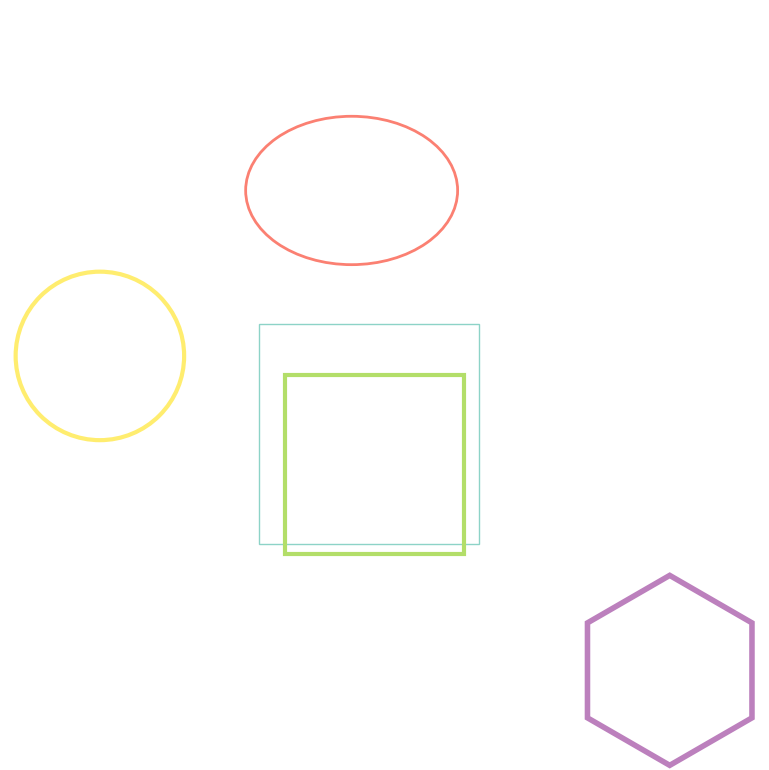[{"shape": "square", "thickness": 0.5, "radius": 0.71, "center": [0.48, 0.436]}, {"shape": "oval", "thickness": 1, "radius": 0.69, "center": [0.457, 0.753]}, {"shape": "square", "thickness": 1.5, "radius": 0.58, "center": [0.487, 0.397]}, {"shape": "hexagon", "thickness": 2, "radius": 0.62, "center": [0.87, 0.129]}, {"shape": "circle", "thickness": 1.5, "radius": 0.55, "center": [0.13, 0.538]}]